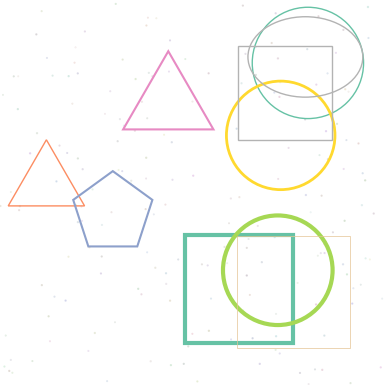[{"shape": "circle", "thickness": 1, "radius": 0.72, "center": [0.8, 0.837]}, {"shape": "square", "thickness": 3, "radius": 0.7, "center": [0.62, 0.249]}, {"shape": "triangle", "thickness": 1, "radius": 0.57, "center": [0.12, 0.522]}, {"shape": "pentagon", "thickness": 1.5, "radius": 0.54, "center": [0.293, 0.447]}, {"shape": "triangle", "thickness": 1.5, "radius": 0.68, "center": [0.437, 0.732]}, {"shape": "circle", "thickness": 3, "radius": 0.71, "center": [0.722, 0.298]}, {"shape": "circle", "thickness": 2, "radius": 0.7, "center": [0.729, 0.648]}, {"shape": "square", "thickness": 0.5, "radius": 0.73, "center": [0.762, 0.242]}, {"shape": "oval", "thickness": 1, "radius": 0.75, "center": [0.793, 0.852]}, {"shape": "square", "thickness": 1, "radius": 0.61, "center": [0.74, 0.759]}]